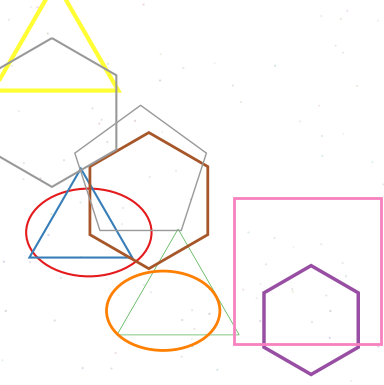[{"shape": "oval", "thickness": 1.5, "radius": 0.81, "center": [0.231, 0.396]}, {"shape": "triangle", "thickness": 1.5, "radius": 0.77, "center": [0.21, 0.408]}, {"shape": "triangle", "thickness": 0.5, "radius": 0.92, "center": [0.463, 0.222]}, {"shape": "hexagon", "thickness": 2.5, "radius": 0.71, "center": [0.808, 0.169]}, {"shape": "oval", "thickness": 2, "radius": 0.74, "center": [0.424, 0.193]}, {"shape": "triangle", "thickness": 3, "radius": 0.94, "center": [0.145, 0.858]}, {"shape": "hexagon", "thickness": 2, "radius": 0.88, "center": [0.387, 0.479]}, {"shape": "square", "thickness": 2, "radius": 0.95, "center": [0.798, 0.296]}, {"shape": "pentagon", "thickness": 1, "radius": 0.9, "center": [0.365, 0.547]}, {"shape": "hexagon", "thickness": 1.5, "radius": 0.97, "center": [0.135, 0.708]}]